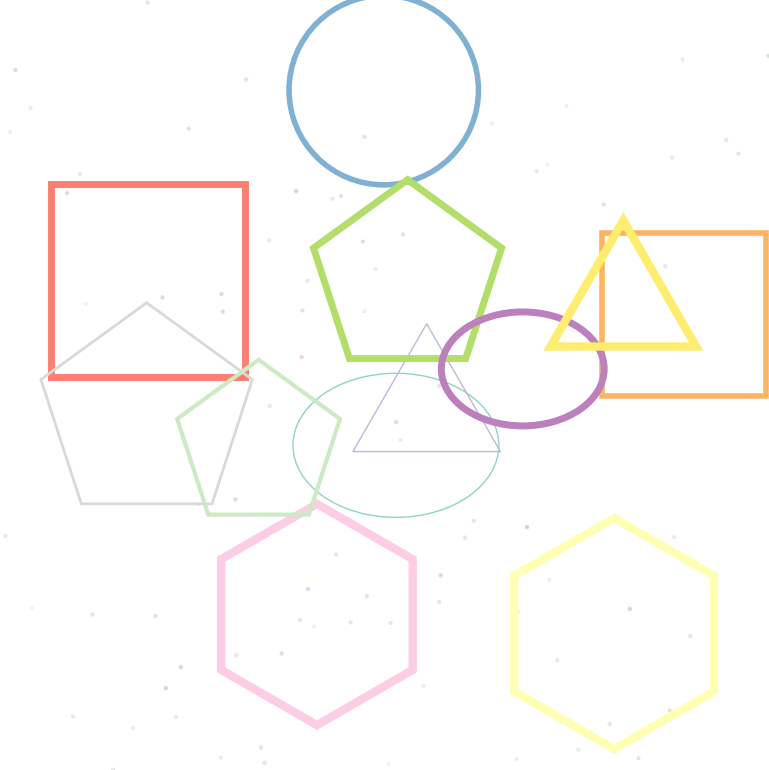[{"shape": "oval", "thickness": 0.5, "radius": 0.67, "center": [0.514, 0.422]}, {"shape": "hexagon", "thickness": 3, "radius": 0.75, "center": [0.797, 0.177]}, {"shape": "triangle", "thickness": 0.5, "radius": 0.55, "center": [0.554, 0.469]}, {"shape": "square", "thickness": 2.5, "radius": 0.63, "center": [0.192, 0.636]}, {"shape": "circle", "thickness": 2, "radius": 0.62, "center": [0.498, 0.883]}, {"shape": "square", "thickness": 2, "radius": 0.53, "center": [0.889, 0.592]}, {"shape": "pentagon", "thickness": 2.5, "radius": 0.64, "center": [0.529, 0.638]}, {"shape": "hexagon", "thickness": 3, "radius": 0.72, "center": [0.412, 0.202]}, {"shape": "pentagon", "thickness": 1, "radius": 0.72, "center": [0.19, 0.462]}, {"shape": "oval", "thickness": 2.5, "radius": 0.53, "center": [0.679, 0.521]}, {"shape": "pentagon", "thickness": 1.5, "radius": 0.56, "center": [0.336, 0.422]}, {"shape": "triangle", "thickness": 3, "radius": 0.55, "center": [0.809, 0.605]}]